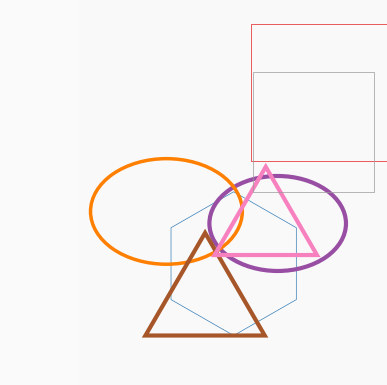[{"shape": "square", "thickness": 0.5, "radius": 0.89, "center": [0.825, 0.76]}, {"shape": "hexagon", "thickness": 0.5, "radius": 0.93, "center": [0.603, 0.315]}, {"shape": "oval", "thickness": 3, "radius": 0.88, "center": [0.717, 0.42]}, {"shape": "oval", "thickness": 2.5, "radius": 0.98, "center": [0.429, 0.451]}, {"shape": "triangle", "thickness": 3, "radius": 0.89, "center": [0.529, 0.217]}, {"shape": "triangle", "thickness": 3, "radius": 0.76, "center": [0.686, 0.414]}, {"shape": "square", "thickness": 0.5, "radius": 0.78, "center": [0.809, 0.658]}]